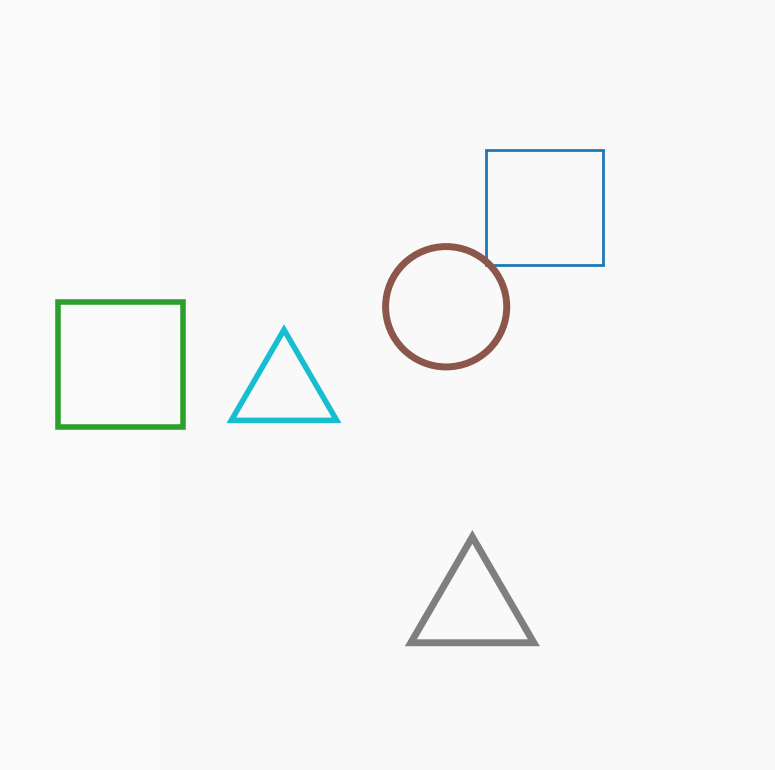[{"shape": "square", "thickness": 1, "radius": 0.38, "center": [0.703, 0.731]}, {"shape": "square", "thickness": 2, "radius": 0.41, "center": [0.155, 0.526]}, {"shape": "circle", "thickness": 2.5, "radius": 0.39, "center": [0.576, 0.602]}, {"shape": "triangle", "thickness": 2.5, "radius": 0.46, "center": [0.609, 0.211]}, {"shape": "triangle", "thickness": 2, "radius": 0.39, "center": [0.366, 0.493]}]